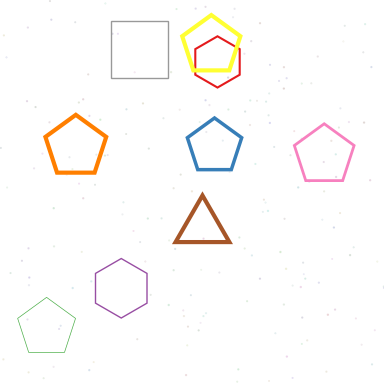[{"shape": "hexagon", "thickness": 1.5, "radius": 0.33, "center": [0.565, 0.839]}, {"shape": "pentagon", "thickness": 2.5, "radius": 0.37, "center": [0.557, 0.619]}, {"shape": "pentagon", "thickness": 0.5, "radius": 0.4, "center": [0.121, 0.149]}, {"shape": "hexagon", "thickness": 1, "radius": 0.39, "center": [0.315, 0.251]}, {"shape": "pentagon", "thickness": 3, "radius": 0.42, "center": [0.197, 0.619]}, {"shape": "pentagon", "thickness": 3, "radius": 0.4, "center": [0.549, 0.881]}, {"shape": "triangle", "thickness": 3, "radius": 0.4, "center": [0.526, 0.412]}, {"shape": "pentagon", "thickness": 2, "radius": 0.41, "center": [0.842, 0.597]}, {"shape": "square", "thickness": 1, "radius": 0.37, "center": [0.363, 0.871]}]